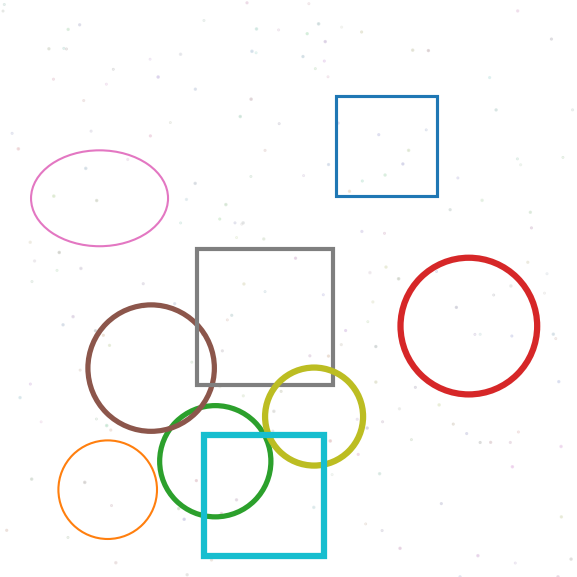[{"shape": "square", "thickness": 1.5, "radius": 0.43, "center": [0.67, 0.746]}, {"shape": "circle", "thickness": 1, "radius": 0.43, "center": [0.187, 0.151]}, {"shape": "circle", "thickness": 2.5, "radius": 0.48, "center": [0.373, 0.2]}, {"shape": "circle", "thickness": 3, "radius": 0.59, "center": [0.812, 0.434]}, {"shape": "circle", "thickness": 2.5, "radius": 0.55, "center": [0.262, 0.362]}, {"shape": "oval", "thickness": 1, "radius": 0.59, "center": [0.172, 0.656]}, {"shape": "square", "thickness": 2, "radius": 0.59, "center": [0.459, 0.45]}, {"shape": "circle", "thickness": 3, "radius": 0.42, "center": [0.544, 0.278]}, {"shape": "square", "thickness": 3, "radius": 0.52, "center": [0.457, 0.141]}]